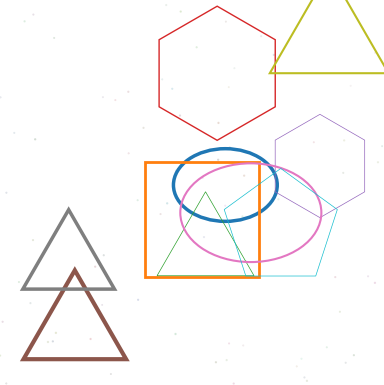[{"shape": "oval", "thickness": 2.5, "radius": 0.67, "center": [0.585, 0.519]}, {"shape": "square", "thickness": 2, "radius": 0.74, "center": [0.524, 0.43]}, {"shape": "triangle", "thickness": 0.5, "radius": 0.73, "center": [0.534, 0.357]}, {"shape": "hexagon", "thickness": 1, "radius": 0.87, "center": [0.564, 0.81]}, {"shape": "hexagon", "thickness": 0.5, "radius": 0.67, "center": [0.831, 0.569]}, {"shape": "triangle", "thickness": 3, "radius": 0.77, "center": [0.194, 0.144]}, {"shape": "oval", "thickness": 1.5, "radius": 0.92, "center": [0.652, 0.448]}, {"shape": "triangle", "thickness": 2.5, "radius": 0.69, "center": [0.178, 0.318]}, {"shape": "triangle", "thickness": 1.5, "radius": 0.89, "center": [0.855, 0.899]}, {"shape": "pentagon", "thickness": 0.5, "radius": 0.77, "center": [0.729, 0.408]}]